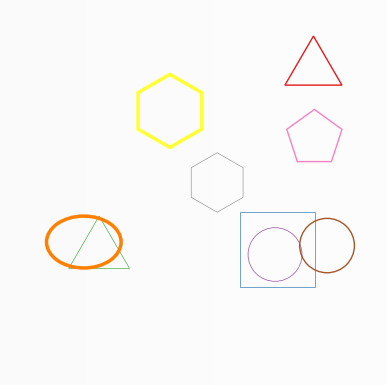[{"shape": "triangle", "thickness": 1, "radius": 0.42, "center": [0.809, 0.821]}, {"shape": "square", "thickness": 0.5, "radius": 0.49, "center": [0.716, 0.353]}, {"shape": "triangle", "thickness": 0.5, "radius": 0.45, "center": [0.256, 0.348]}, {"shape": "circle", "thickness": 0.5, "radius": 0.35, "center": [0.71, 0.339]}, {"shape": "oval", "thickness": 2.5, "radius": 0.48, "center": [0.216, 0.371]}, {"shape": "hexagon", "thickness": 2.5, "radius": 0.47, "center": [0.438, 0.712]}, {"shape": "circle", "thickness": 1, "radius": 0.35, "center": [0.844, 0.362]}, {"shape": "pentagon", "thickness": 1, "radius": 0.37, "center": [0.811, 0.641]}, {"shape": "hexagon", "thickness": 0.5, "radius": 0.39, "center": [0.56, 0.526]}]